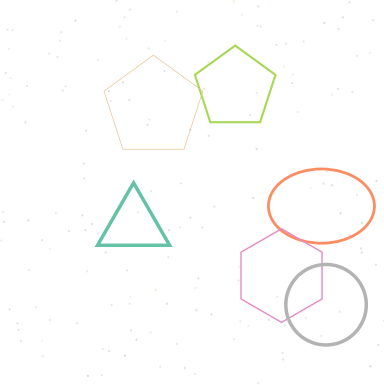[{"shape": "triangle", "thickness": 2.5, "radius": 0.54, "center": [0.347, 0.417]}, {"shape": "oval", "thickness": 2, "radius": 0.69, "center": [0.835, 0.465]}, {"shape": "hexagon", "thickness": 1, "radius": 0.61, "center": [0.731, 0.284]}, {"shape": "pentagon", "thickness": 1.5, "radius": 0.55, "center": [0.611, 0.772]}, {"shape": "pentagon", "thickness": 0.5, "radius": 0.68, "center": [0.398, 0.722]}, {"shape": "circle", "thickness": 2.5, "radius": 0.52, "center": [0.847, 0.209]}]